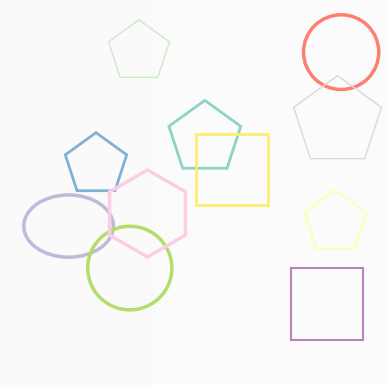[{"shape": "pentagon", "thickness": 2, "radius": 0.49, "center": [0.529, 0.642]}, {"shape": "pentagon", "thickness": 1.5, "radius": 0.42, "center": [0.866, 0.422]}, {"shape": "oval", "thickness": 2.5, "radius": 0.58, "center": [0.177, 0.413]}, {"shape": "circle", "thickness": 2.5, "radius": 0.49, "center": [0.88, 0.865]}, {"shape": "pentagon", "thickness": 2, "radius": 0.42, "center": [0.248, 0.572]}, {"shape": "circle", "thickness": 2.5, "radius": 0.54, "center": [0.335, 0.304]}, {"shape": "hexagon", "thickness": 2.5, "radius": 0.56, "center": [0.381, 0.446]}, {"shape": "pentagon", "thickness": 1, "radius": 0.6, "center": [0.871, 0.684]}, {"shape": "square", "thickness": 1.5, "radius": 0.47, "center": [0.844, 0.21]}, {"shape": "pentagon", "thickness": 1, "radius": 0.41, "center": [0.359, 0.866]}, {"shape": "square", "thickness": 2, "radius": 0.46, "center": [0.599, 0.56]}]